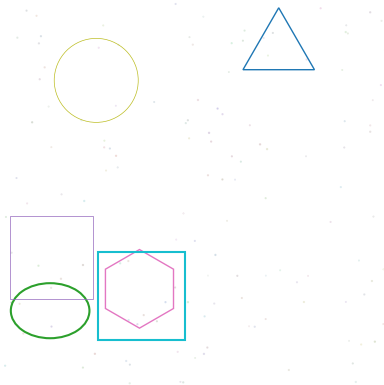[{"shape": "triangle", "thickness": 1, "radius": 0.54, "center": [0.724, 0.873]}, {"shape": "oval", "thickness": 1.5, "radius": 0.51, "center": [0.13, 0.193]}, {"shape": "square", "thickness": 0.5, "radius": 0.54, "center": [0.134, 0.331]}, {"shape": "hexagon", "thickness": 1, "radius": 0.51, "center": [0.362, 0.25]}, {"shape": "circle", "thickness": 0.5, "radius": 0.55, "center": [0.25, 0.791]}, {"shape": "square", "thickness": 1.5, "radius": 0.57, "center": [0.368, 0.231]}]